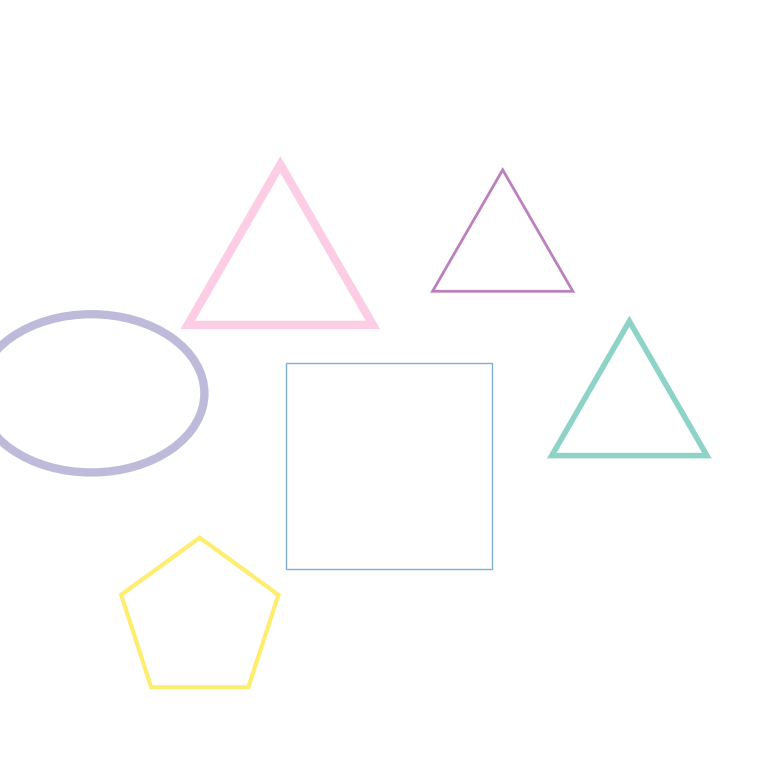[{"shape": "triangle", "thickness": 2, "radius": 0.58, "center": [0.817, 0.467]}, {"shape": "oval", "thickness": 3, "radius": 0.73, "center": [0.119, 0.489]}, {"shape": "square", "thickness": 0.5, "radius": 0.67, "center": [0.505, 0.395]}, {"shape": "triangle", "thickness": 3, "radius": 0.69, "center": [0.364, 0.647]}, {"shape": "triangle", "thickness": 1, "radius": 0.53, "center": [0.653, 0.674]}, {"shape": "pentagon", "thickness": 1.5, "radius": 0.54, "center": [0.259, 0.194]}]